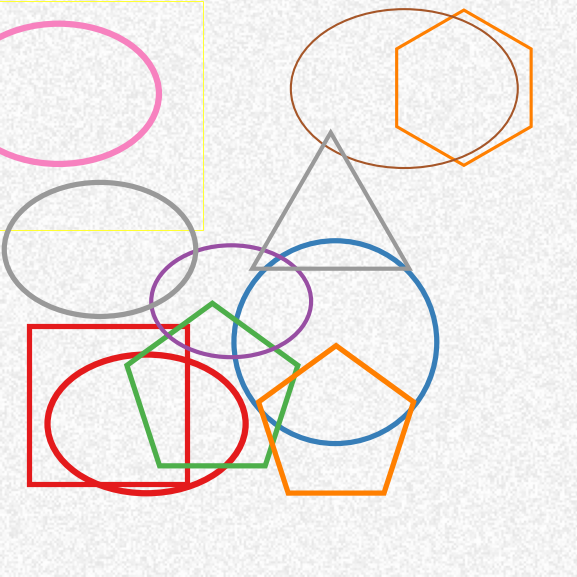[{"shape": "oval", "thickness": 3, "radius": 0.86, "center": [0.254, 0.265]}, {"shape": "square", "thickness": 2.5, "radius": 0.68, "center": [0.187, 0.298]}, {"shape": "circle", "thickness": 2.5, "radius": 0.88, "center": [0.581, 0.407]}, {"shape": "pentagon", "thickness": 2.5, "radius": 0.78, "center": [0.368, 0.318]}, {"shape": "oval", "thickness": 2, "radius": 0.69, "center": [0.4, 0.477]}, {"shape": "hexagon", "thickness": 1.5, "radius": 0.67, "center": [0.803, 0.847]}, {"shape": "pentagon", "thickness": 2.5, "radius": 0.71, "center": [0.582, 0.259]}, {"shape": "square", "thickness": 0.5, "radius": 0.99, "center": [0.152, 0.8]}, {"shape": "oval", "thickness": 1, "radius": 0.98, "center": [0.7, 0.846]}, {"shape": "oval", "thickness": 3, "radius": 0.87, "center": [0.102, 0.837]}, {"shape": "triangle", "thickness": 2, "radius": 0.79, "center": [0.573, 0.612]}, {"shape": "oval", "thickness": 2.5, "radius": 0.83, "center": [0.173, 0.567]}]